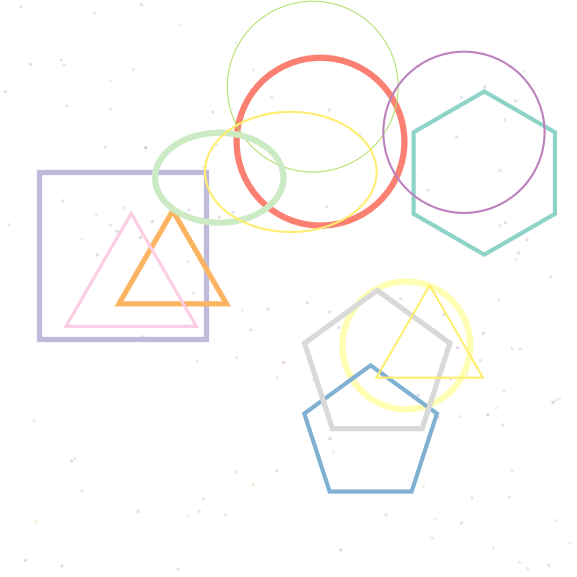[{"shape": "hexagon", "thickness": 2, "radius": 0.71, "center": [0.839, 0.699]}, {"shape": "circle", "thickness": 3, "radius": 0.55, "center": [0.704, 0.401]}, {"shape": "square", "thickness": 2.5, "radius": 0.72, "center": [0.211, 0.557]}, {"shape": "circle", "thickness": 3, "radius": 0.73, "center": [0.555, 0.754]}, {"shape": "pentagon", "thickness": 2, "radius": 0.6, "center": [0.642, 0.246]}, {"shape": "triangle", "thickness": 2.5, "radius": 0.54, "center": [0.299, 0.527]}, {"shape": "circle", "thickness": 0.5, "radius": 0.74, "center": [0.542, 0.849]}, {"shape": "triangle", "thickness": 1.5, "radius": 0.65, "center": [0.227, 0.499]}, {"shape": "pentagon", "thickness": 2.5, "radius": 0.66, "center": [0.653, 0.364]}, {"shape": "circle", "thickness": 1, "radius": 0.7, "center": [0.803, 0.77]}, {"shape": "oval", "thickness": 3, "radius": 0.56, "center": [0.38, 0.691]}, {"shape": "oval", "thickness": 1, "radius": 0.74, "center": [0.504, 0.701]}, {"shape": "triangle", "thickness": 1, "radius": 0.53, "center": [0.744, 0.398]}]